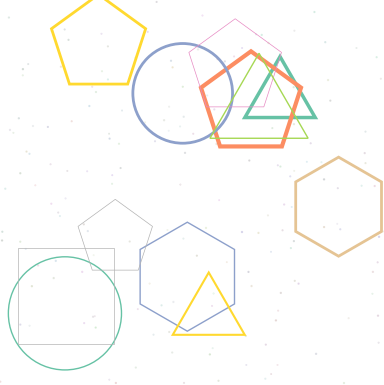[{"shape": "circle", "thickness": 1, "radius": 0.73, "center": [0.169, 0.186]}, {"shape": "triangle", "thickness": 2.5, "radius": 0.53, "center": [0.727, 0.747]}, {"shape": "pentagon", "thickness": 3, "radius": 0.68, "center": [0.652, 0.73]}, {"shape": "circle", "thickness": 2, "radius": 0.65, "center": [0.475, 0.757]}, {"shape": "hexagon", "thickness": 1, "radius": 0.71, "center": [0.487, 0.281]}, {"shape": "pentagon", "thickness": 0.5, "radius": 0.63, "center": [0.611, 0.825]}, {"shape": "triangle", "thickness": 1, "radius": 0.74, "center": [0.673, 0.714]}, {"shape": "pentagon", "thickness": 2, "radius": 0.64, "center": [0.256, 0.886]}, {"shape": "triangle", "thickness": 1.5, "radius": 0.54, "center": [0.542, 0.184]}, {"shape": "hexagon", "thickness": 2, "radius": 0.64, "center": [0.879, 0.463]}, {"shape": "pentagon", "thickness": 0.5, "radius": 0.51, "center": [0.299, 0.381]}, {"shape": "square", "thickness": 0.5, "radius": 0.62, "center": [0.171, 0.231]}]